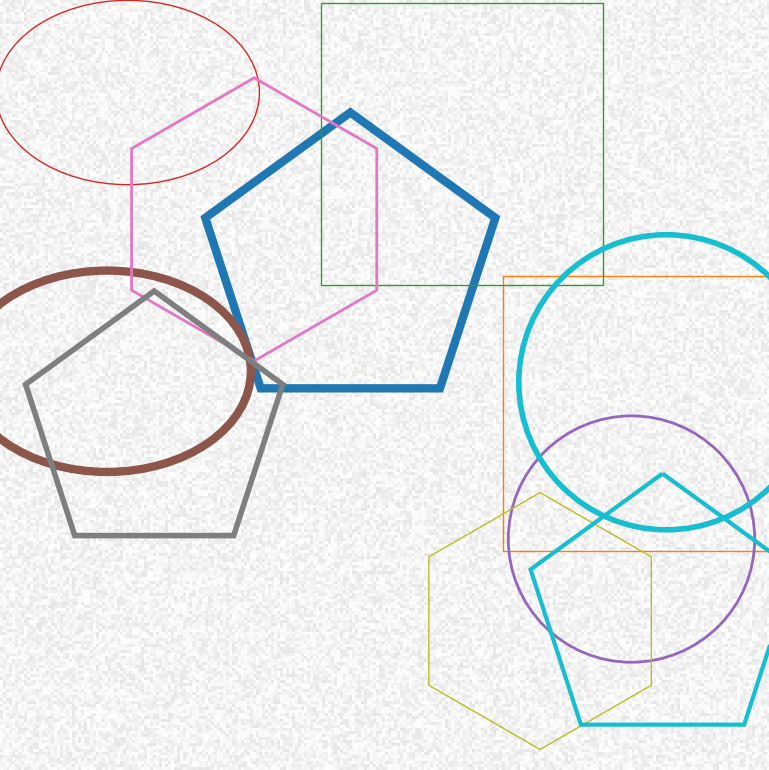[{"shape": "pentagon", "thickness": 3, "radius": 0.99, "center": [0.455, 0.656]}, {"shape": "square", "thickness": 0.5, "radius": 0.89, "center": [0.832, 0.463]}, {"shape": "square", "thickness": 0.5, "radius": 0.92, "center": [0.6, 0.813]}, {"shape": "oval", "thickness": 0.5, "radius": 0.86, "center": [0.166, 0.88]}, {"shape": "circle", "thickness": 1, "radius": 0.8, "center": [0.82, 0.3]}, {"shape": "oval", "thickness": 3, "radius": 0.93, "center": [0.139, 0.518]}, {"shape": "hexagon", "thickness": 1, "radius": 0.92, "center": [0.33, 0.715]}, {"shape": "pentagon", "thickness": 2, "radius": 0.88, "center": [0.2, 0.446]}, {"shape": "hexagon", "thickness": 0.5, "radius": 0.83, "center": [0.701, 0.193]}, {"shape": "circle", "thickness": 2, "radius": 0.96, "center": [0.865, 0.504]}, {"shape": "pentagon", "thickness": 1.5, "radius": 0.9, "center": [0.86, 0.205]}]